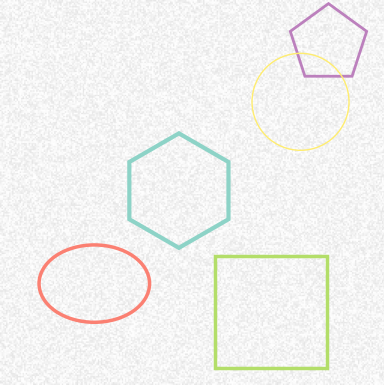[{"shape": "hexagon", "thickness": 3, "radius": 0.74, "center": [0.465, 0.505]}, {"shape": "oval", "thickness": 2.5, "radius": 0.72, "center": [0.245, 0.263]}, {"shape": "square", "thickness": 2.5, "radius": 0.73, "center": [0.703, 0.189]}, {"shape": "pentagon", "thickness": 2, "radius": 0.52, "center": [0.853, 0.886]}, {"shape": "circle", "thickness": 1, "radius": 0.63, "center": [0.781, 0.736]}]